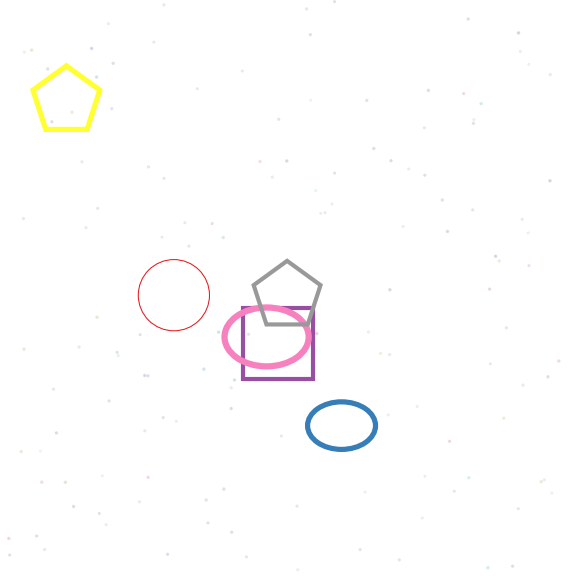[{"shape": "circle", "thickness": 0.5, "radius": 0.31, "center": [0.301, 0.488]}, {"shape": "oval", "thickness": 2.5, "radius": 0.29, "center": [0.591, 0.262]}, {"shape": "square", "thickness": 2, "radius": 0.31, "center": [0.481, 0.404]}, {"shape": "pentagon", "thickness": 2.5, "radius": 0.3, "center": [0.115, 0.824]}, {"shape": "oval", "thickness": 3, "radius": 0.36, "center": [0.462, 0.416]}, {"shape": "pentagon", "thickness": 2, "radius": 0.3, "center": [0.497, 0.487]}]